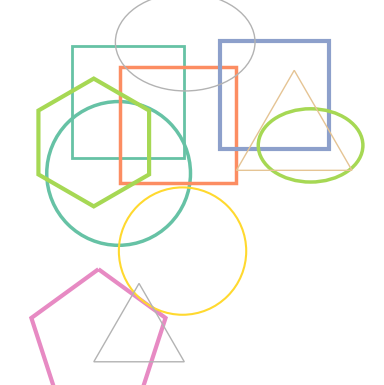[{"shape": "square", "thickness": 2, "radius": 0.73, "center": [0.332, 0.736]}, {"shape": "circle", "thickness": 2.5, "radius": 0.93, "center": [0.308, 0.55]}, {"shape": "square", "thickness": 2.5, "radius": 0.75, "center": [0.462, 0.676]}, {"shape": "square", "thickness": 3, "radius": 0.7, "center": [0.713, 0.754]}, {"shape": "pentagon", "thickness": 3, "radius": 0.92, "center": [0.256, 0.118]}, {"shape": "hexagon", "thickness": 3, "radius": 0.83, "center": [0.244, 0.63]}, {"shape": "oval", "thickness": 2.5, "radius": 0.68, "center": [0.807, 0.622]}, {"shape": "circle", "thickness": 1.5, "radius": 0.83, "center": [0.474, 0.348]}, {"shape": "triangle", "thickness": 1, "radius": 0.87, "center": [0.764, 0.644]}, {"shape": "triangle", "thickness": 1, "radius": 0.68, "center": [0.361, 0.128]}, {"shape": "oval", "thickness": 1, "radius": 0.91, "center": [0.481, 0.891]}]